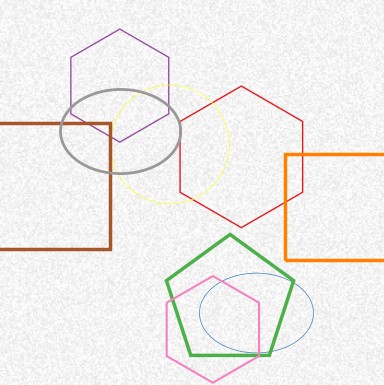[{"shape": "hexagon", "thickness": 1, "radius": 0.92, "center": [0.627, 0.593]}, {"shape": "oval", "thickness": 0.5, "radius": 0.74, "center": [0.666, 0.187]}, {"shape": "pentagon", "thickness": 2.5, "radius": 0.87, "center": [0.598, 0.217]}, {"shape": "hexagon", "thickness": 1, "radius": 0.73, "center": [0.311, 0.778]}, {"shape": "square", "thickness": 2.5, "radius": 0.69, "center": [0.878, 0.462]}, {"shape": "circle", "thickness": 0.5, "radius": 0.77, "center": [0.441, 0.625]}, {"shape": "square", "thickness": 2.5, "radius": 0.82, "center": [0.121, 0.517]}, {"shape": "hexagon", "thickness": 1.5, "radius": 0.69, "center": [0.553, 0.144]}, {"shape": "oval", "thickness": 2, "radius": 0.78, "center": [0.313, 0.658]}]